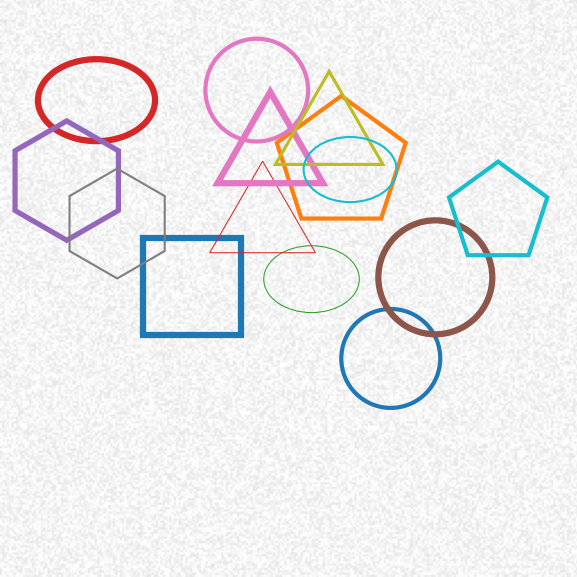[{"shape": "circle", "thickness": 2, "radius": 0.43, "center": [0.677, 0.378]}, {"shape": "square", "thickness": 3, "radius": 0.42, "center": [0.332, 0.503]}, {"shape": "pentagon", "thickness": 2, "radius": 0.59, "center": [0.591, 0.716]}, {"shape": "oval", "thickness": 0.5, "radius": 0.41, "center": [0.539, 0.516]}, {"shape": "oval", "thickness": 3, "radius": 0.51, "center": [0.167, 0.826]}, {"shape": "triangle", "thickness": 0.5, "radius": 0.53, "center": [0.455, 0.614]}, {"shape": "hexagon", "thickness": 2.5, "radius": 0.52, "center": [0.116, 0.686]}, {"shape": "circle", "thickness": 3, "radius": 0.49, "center": [0.754, 0.519]}, {"shape": "triangle", "thickness": 3, "radius": 0.53, "center": [0.468, 0.735]}, {"shape": "circle", "thickness": 2, "radius": 0.44, "center": [0.445, 0.843]}, {"shape": "hexagon", "thickness": 1, "radius": 0.48, "center": [0.203, 0.612]}, {"shape": "triangle", "thickness": 1.5, "radius": 0.54, "center": [0.57, 0.768]}, {"shape": "pentagon", "thickness": 2, "radius": 0.45, "center": [0.863, 0.63]}, {"shape": "oval", "thickness": 1, "radius": 0.4, "center": [0.606, 0.706]}]